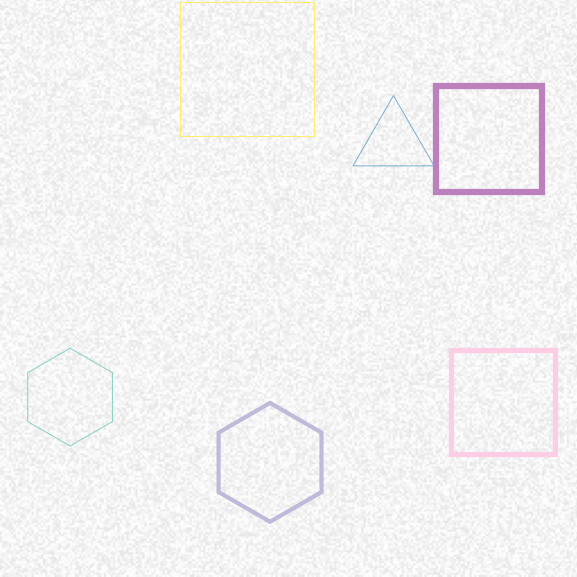[{"shape": "hexagon", "thickness": 0.5, "radius": 0.42, "center": [0.121, 0.312]}, {"shape": "hexagon", "thickness": 2, "radius": 0.51, "center": [0.468, 0.199]}, {"shape": "triangle", "thickness": 0.5, "radius": 0.41, "center": [0.681, 0.752]}, {"shape": "square", "thickness": 2.5, "radius": 0.45, "center": [0.87, 0.303]}, {"shape": "square", "thickness": 3, "radius": 0.46, "center": [0.846, 0.759]}, {"shape": "square", "thickness": 0.5, "radius": 0.58, "center": [0.428, 0.879]}]